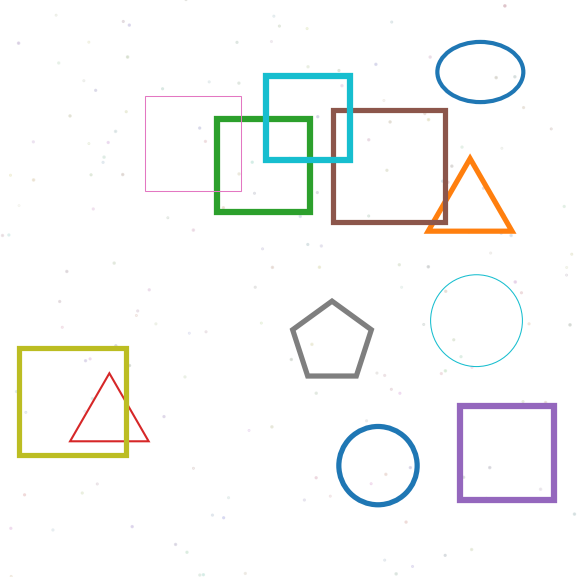[{"shape": "oval", "thickness": 2, "radius": 0.37, "center": [0.832, 0.874]}, {"shape": "circle", "thickness": 2.5, "radius": 0.34, "center": [0.655, 0.193]}, {"shape": "triangle", "thickness": 2.5, "radius": 0.42, "center": [0.814, 0.641]}, {"shape": "square", "thickness": 3, "radius": 0.4, "center": [0.457, 0.713]}, {"shape": "triangle", "thickness": 1, "radius": 0.39, "center": [0.189, 0.274]}, {"shape": "square", "thickness": 3, "radius": 0.41, "center": [0.877, 0.214]}, {"shape": "square", "thickness": 2.5, "radius": 0.48, "center": [0.674, 0.711]}, {"shape": "square", "thickness": 0.5, "radius": 0.41, "center": [0.334, 0.751]}, {"shape": "pentagon", "thickness": 2.5, "radius": 0.36, "center": [0.575, 0.406]}, {"shape": "square", "thickness": 2.5, "radius": 0.46, "center": [0.125, 0.304]}, {"shape": "circle", "thickness": 0.5, "radius": 0.4, "center": [0.825, 0.444]}, {"shape": "square", "thickness": 3, "radius": 0.36, "center": [0.533, 0.794]}]